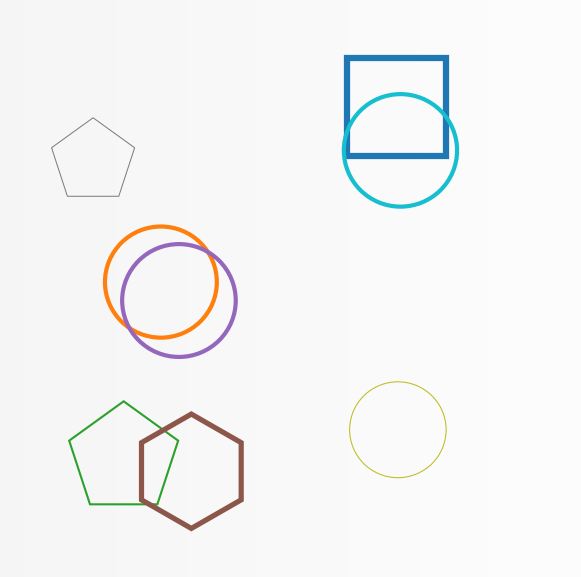[{"shape": "square", "thickness": 3, "radius": 0.42, "center": [0.683, 0.815]}, {"shape": "circle", "thickness": 2, "radius": 0.48, "center": [0.277, 0.511]}, {"shape": "pentagon", "thickness": 1, "radius": 0.49, "center": [0.213, 0.206]}, {"shape": "circle", "thickness": 2, "radius": 0.49, "center": [0.308, 0.479]}, {"shape": "hexagon", "thickness": 2.5, "radius": 0.5, "center": [0.329, 0.183]}, {"shape": "pentagon", "thickness": 0.5, "radius": 0.38, "center": [0.16, 0.72]}, {"shape": "circle", "thickness": 0.5, "radius": 0.42, "center": [0.685, 0.255]}, {"shape": "circle", "thickness": 2, "radius": 0.49, "center": [0.689, 0.739]}]